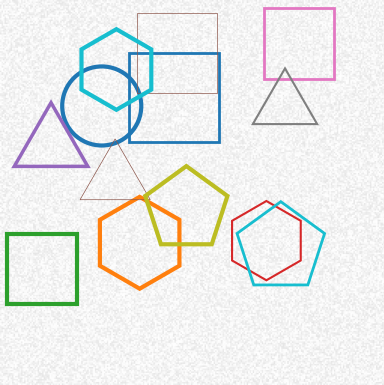[{"shape": "square", "thickness": 2, "radius": 0.58, "center": [0.451, 0.746]}, {"shape": "circle", "thickness": 3, "radius": 0.51, "center": [0.264, 0.725]}, {"shape": "hexagon", "thickness": 3, "radius": 0.6, "center": [0.363, 0.369]}, {"shape": "square", "thickness": 3, "radius": 0.45, "center": [0.109, 0.301]}, {"shape": "hexagon", "thickness": 1.5, "radius": 0.51, "center": [0.692, 0.375]}, {"shape": "triangle", "thickness": 2.5, "radius": 0.55, "center": [0.133, 0.623]}, {"shape": "triangle", "thickness": 0.5, "radius": 0.53, "center": [0.299, 0.534]}, {"shape": "square", "thickness": 0.5, "radius": 0.52, "center": [0.461, 0.862]}, {"shape": "square", "thickness": 2, "radius": 0.46, "center": [0.777, 0.887]}, {"shape": "triangle", "thickness": 1.5, "radius": 0.48, "center": [0.74, 0.726]}, {"shape": "pentagon", "thickness": 3, "radius": 0.56, "center": [0.484, 0.456]}, {"shape": "pentagon", "thickness": 2, "radius": 0.6, "center": [0.729, 0.357]}, {"shape": "hexagon", "thickness": 3, "radius": 0.52, "center": [0.302, 0.819]}]